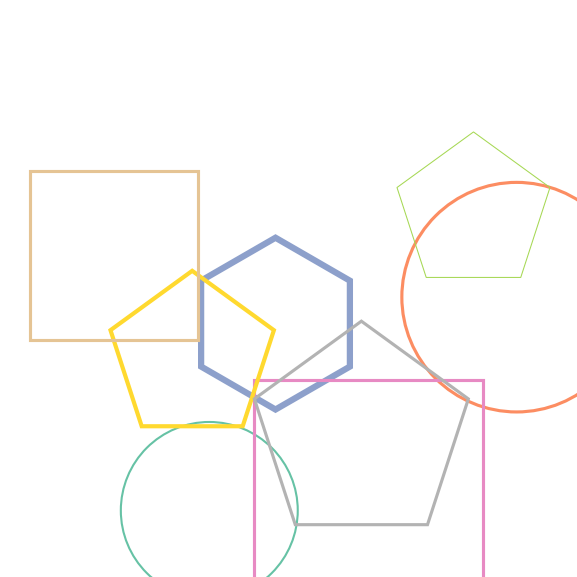[{"shape": "circle", "thickness": 1, "radius": 0.77, "center": [0.362, 0.115]}, {"shape": "circle", "thickness": 1.5, "radius": 0.99, "center": [0.895, 0.485]}, {"shape": "hexagon", "thickness": 3, "radius": 0.74, "center": [0.477, 0.439]}, {"shape": "square", "thickness": 1.5, "radius": 0.99, "center": [0.638, 0.143]}, {"shape": "pentagon", "thickness": 0.5, "radius": 0.7, "center": [0.82, 0.631]}, {"shape": "pentagon", "thickness": 2, "radius": 0.74, "center": [0.333, 0.381]}, {"shape": "square", "thickness": 1.5, "radius": 0.73, "center": [0.197, 0.557]}, {"shape": "pentagon", "thickness": 1.5, "radius": 0.97, "center": [0.626, 0.248]}]